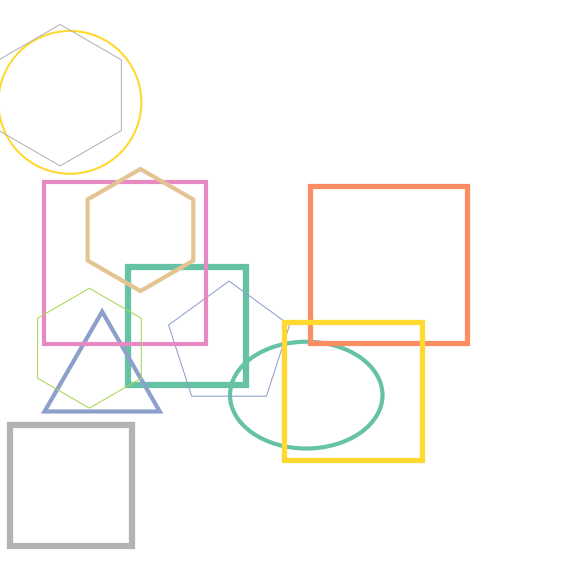[{"shape": "oval", "thickness": 2, "radius": 0.66, "center": [0.53, 0.315]}, {"shape": "square", "thickness": 3, "radius": 0.51, "center": [0.324, 0.435]}, {"shape": "square", "thickness": 2.5, "radius": 0.68, "center": [0.673, 0.542]}, {"shape": "triangle", "thickness": 2, "radius": 0.58, "center": [0.177, 0.344]}, {"shape": "pentagon", "thickness": 0.5, "radius": 0.55, "center": [0.397, 0.402]}, {"shape": "square", "thickness": 2, "radius": 0.7, "center": [0.216, 0.543]}, {"shape": "hexagon", "thickness": 0.5, "radius": 0.52, "center": [0.155, 0.396]}, {"shape": "circle", "thickness": 1, "radius": 0.62, "center": [0.121, 0.822]}, {"shape": "square", "thickness": 2.5, "radius": 0.6, "center": [0.612, 0.322]}, {"shape": "hexagon", "thickness": 2, "radius": 0.53, "center": [0.243, 0.601]}, {"shape": "square", "thickness": 3, "radius": 0.52, "center": [0.123, 0.159]}, {"shape": "hexagon", "thickness": 0.5, "radius": 0.61, "center": [0.104, 0.834]}]